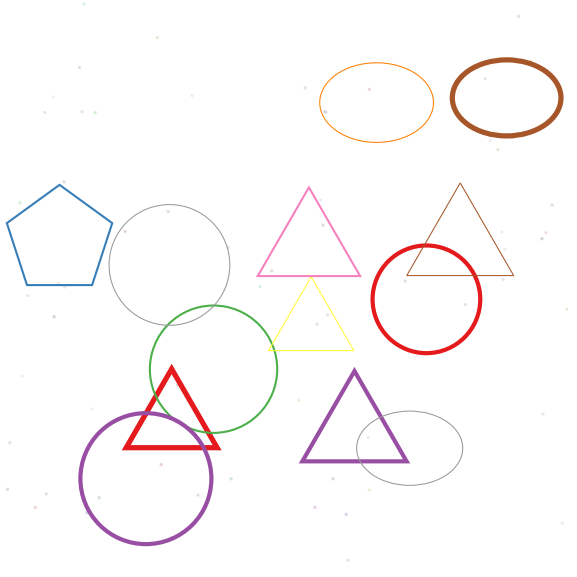[{"shape": "triangle", "thickness": 2.5, "radius": 0.45, "center": [0.297, 0.269]}, {"shape": "circle", "thickness": 2, "radius": 0.47, "center": [0.738, 0.481]}, {"shape": "pentagon", "thickness": 1, "radius": 0.48, "center": [0.103, 0.583]}, {"shape": "circle", "thickness": 1, "radius": 0.55, "center": [0.37, 0.36]}, {"shape": "triangle", "thickness": 2, "radius": 0.52, "center": [0.614, 0.252]}, {"shape": "circle", "thickness": 2, "radius": 0.57, "center": [0.253, 0.17]}, {"shape": "oval", "thickness": 0.5, "radius": 0.49, "center": [0.652, 0.821]}, {"shape": "triangle", "thickness": 0.5, "radius": 0.43, "center": [0.539, 0.435]}, {"shape": "triangle", "thickness": 0.5, "radius": 0.53, "center": [0.797, 0.575]}, {"shape": "oval", "thickness": 2.5, "radius": 0.47, "center": [0.877, 0.83]}, {"shape": "triangle", "thickness": 1, "radius": 0.51, "center": [0.535, 0.572]}, {"shape": "circle", "thickness": 0.5, "radius": 0.52, "center": [0.293, 0.54]}, {"shape": "oval", "thickness": 0.5, "radius": 0.46, "center": [0.709, 0.223]}]